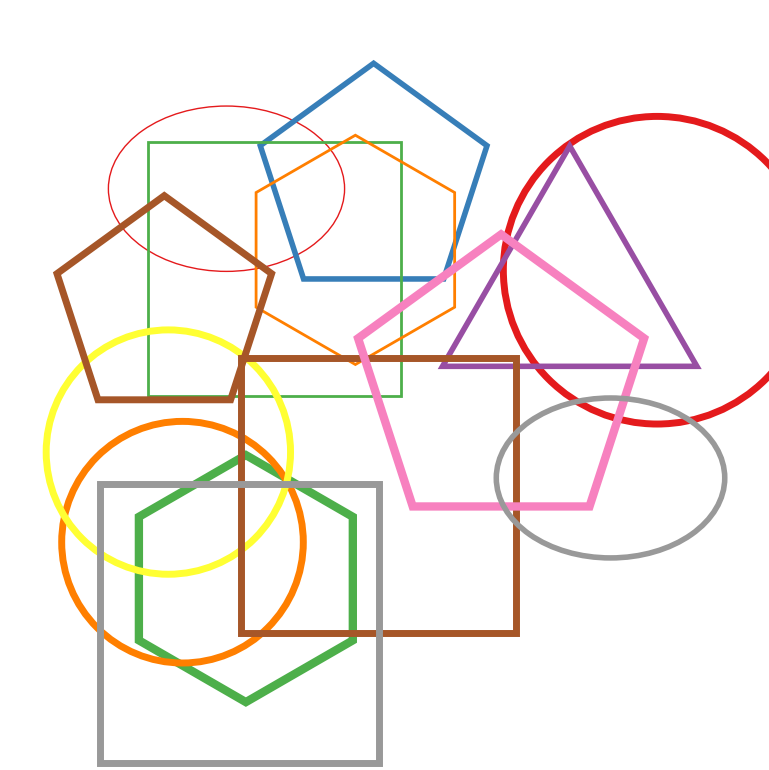[{"shape": "oval", "thickness": 0.5, "radius": 0.77, "center": [0.294, 0.755]}, {"shape": "circle", "thickness": 2.5, "radius": 1.0, "center": [0.853, 0.649]}, {"shape": "pentagon", "thickness": 2, "radius": 0.77, "center": [0.485, 0.763]}, {"shape": "square", "thickness": 1, "radius": 0.82, "center": [0.356, 0.65]}, {"shape": "hexagon", "thickness": 3, "radius": 0.8, "center": [0.319, 0.249]}, {"shape": "triangle", "thickness": 2, "radius": 0.95, "center": [0.74, 0.62]}, {"shape": "circle", "thickness": 2.5, "radius": 0.78, "center": [0.237, 0.296]}, {"shape": "hexagon", "thickness": 1, "radius": 0.74, "center": [0.462, 0.676]}, {"shape": "circle", "thickness": 2.5, "radius": 0.79, "center": [0.219, 0.413]}, {"shape": "pentagon", "thickness": 2.5, "radius": 0.73, "center": [0.213, 0.599]}, {"shape": "square", "thickness": 2.5, "radius": 0.89, "center": [0.491, 0.356]}, {"shape": "pentagon", "thickness": 3, "radius": 0.98, "center": [0.651, 0.5]}, {"shape": "square", "thickness": 2.5, "radius": 0.91, "center": [0.311, 0.191]}, {"shape": "oval", "thickness": 2, "radius": 0.74, "center": [0.793, 0.379]}]